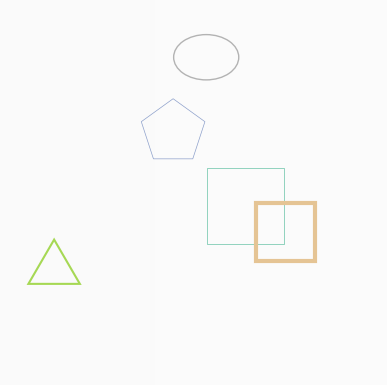[{"shape": "square", "thickness": 0.5, "radius": 0.49, "center": [0.634, 0.464]}, {"shape": "pentagon", "thickness": 0.5, "radius": 0.43, "center": [0.447, 0.657]}, {"shape": "triangle", "thickness": 1.5, "radius": 0.38, "center": [0.14, 0.301]}, {"shape": "square", "thickness": 3, "radius": 0.38, "center": [0.737, 0.398]}, {"shape": "oval", "thickness": 1, "radius": 0.42, "center": [0.532, 0.851]}]